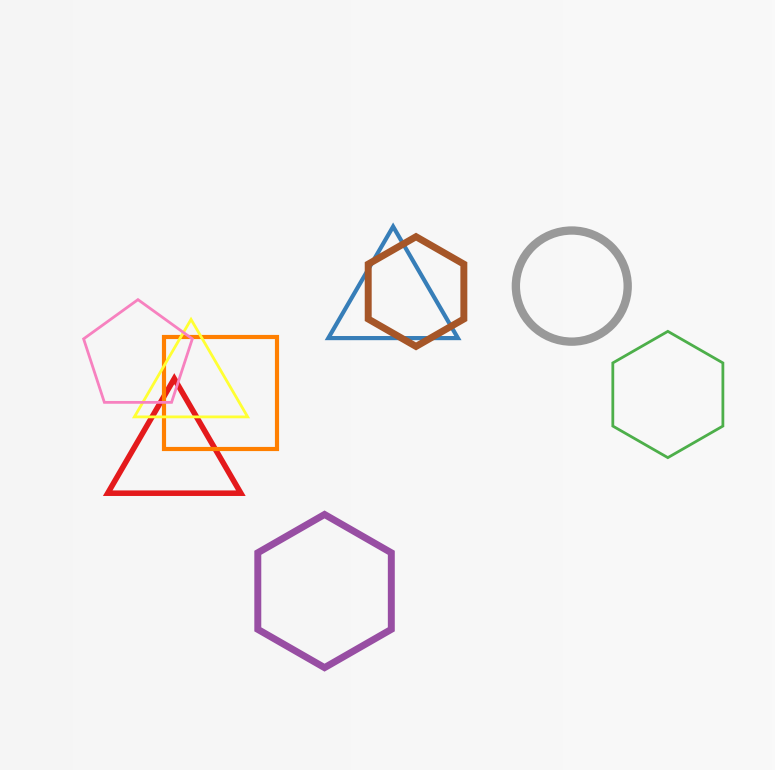[{"shape": "triangle", "thickness": 2, "radius": 0.5, "center": [0.225, 0.409]}, {"shape": "triangle", "thickness": 1.5, "radius": 0.48, "center": [0.507, 0.609]}, {"shape": "hexagon", "thickness": 1, "radius": 0.41, "center": [0.862, 0.488]}, {"shape": "hexagon", "thickness": 2.5, "radius": 0.5, "center": [0.419, 0.232]}, {"shape": "square", "thickness": 1.5, "radius": 0.36, "center": [0.284, 0.489]}, {"shape": "triangle", "thickness": 1, "radius": 0.42, "center": [0.246, 0.501]}, {"shape": "hexagon", "thickness": 2.5, "radius": 0.36, "center": [0.537, 0.621]}, {"shape": "pentagon", "thickness": 1, "radius": 0.37, "center": [0.178, 0.537]}, {"shape": "circle", "thickness": 3, "radius": 0.36, "center": [0.738, 0.628]}]